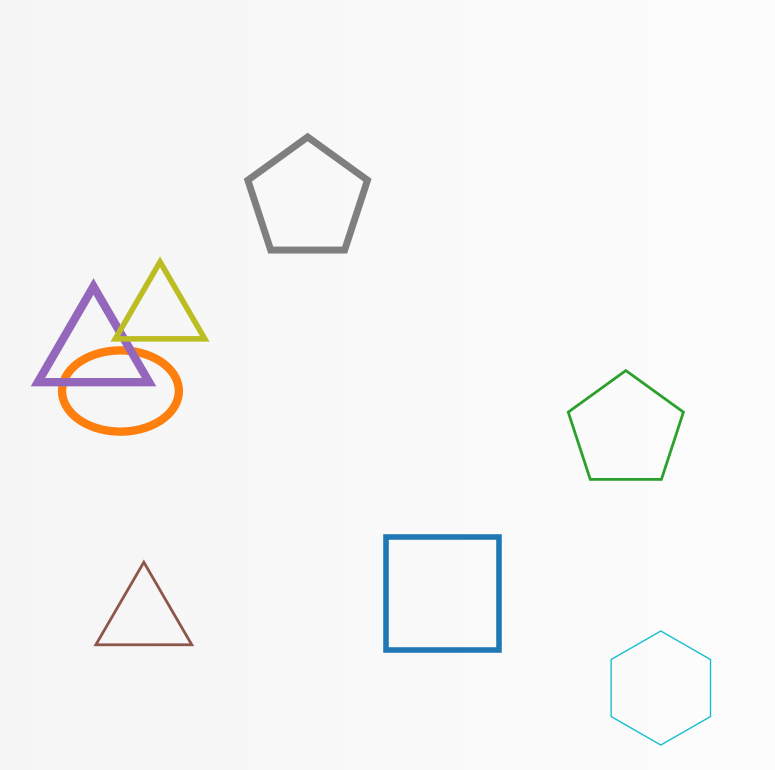[{"shape": "square", "thickness": 2, "radius": 0.36, "center": [0.571, 0.229]}, {"shape": "oval", "thickness": 3, "radius": 0.38, "center": [0.155, 0.492]}, {"shape": "pentagon", "thickness": 1, "radius": 0.39, "center": [0.808, 0.441]}, {"shape": "triangle", "thickness": 3, "radius": 0.41, "center": [0.121, 0.545]}, {"shape": "triangle", "thickness": 1, "radius": 0.36, "center": [0.186, 0.198]}, {"shape": "pentagon", "thickness": 2.5, "radius": 0.41, "center": [0.397, 0.741]}, {"shape": "triangle", "thickness": 2, "radius": 0.33, "center": [0.207, 0.593]}, {"shape": "hexagon", "thickness": 0.5, "radius": 0.37, "center": [0.853, 0.106]}]